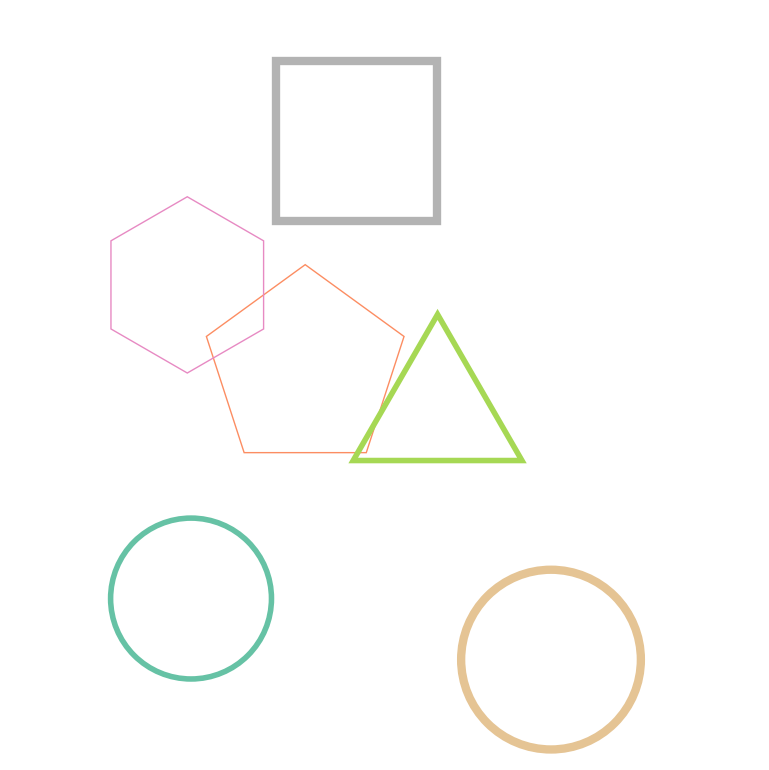[{"shape": "circle", "thickness": 2, "radius": 0.52, "center": [0.248, 0.223]}, {"shape": "pentagon", "thickness": 0.5, "radius": 0.67, "center": [0.396, 0.521]}, {"shape": "hexagon", "thickness": 0.5, "radius": 0.57, "center": [0.243, 0.63]}, {"shape": "triangle", "thickness": 2, "radius": 0.63, "center": [0.568, 0.465]}, {"shape": "circle", "thickness": 3, "radius": 0.58, "center": [0.716, 0.143]}, {"shape": "square", "thickness": 3, "radius": 0.52, "center": [0.463, 0.817]}]